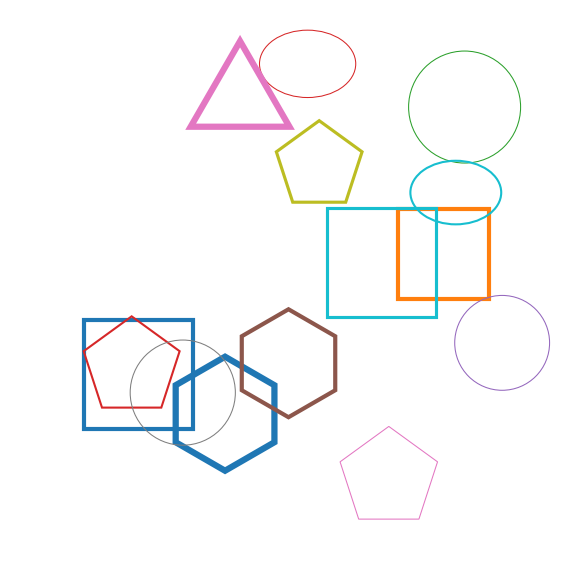[{"shape": "hexagon", "thickness": 3, "radius": 0.49, "center": [0.39, 0.283]}, {"shape": "square", "thickness": 2, "radius": 0.47, "center": [0.24, 0.351]}, {"shape": "square", "thickness": 2, "radius": 0.39, "center": [0.768, 0.559]}, {"shape": "circle", "thickness": 0.5, "radius": 0.48, "center": [0.805, 0.814]}, {"shape": "oval", "thickness": 0.5, "radius": 0.42, "center": [0.533, 0.889]}, {"shape": "pentagon", "thickness": 1, "radius": 0.44, "center": [0.228, 0.364]}, {"shape": "circle", "thickness": 0.5, "radius": 0.41, "center": [0.87, 0.405]}, {"shape": "hexagon", "thickness": 2, "radius": 0.47, "center": [0.5, 0.37]}, {"shape": "triangle", "thickness": 3, "radius": 0.49, "center": [0.416, 0.829]}, {"shape": "pentagon", "thickness": 0.5, "radius": 0.44, "center": [0.673, 0.172]}, {"shape": "circle", "thickness": 0.5, "radius": 0.46, "center": [0.316, 0.319]}, {"shape": "pentagon", "thickness": 1.5, "radius": 0.39, "center": [0.553, 0.712]}, {"shape": "square", "thickness": 1.5, "radius": 0.47, "center": [0.66, 0.545]}, {"shape": "oval", "thickness": 1, "radius": 0.39, "center": [0.789, 0.666]}]